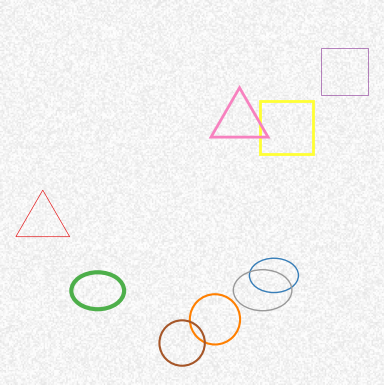[{"shape": "triangle", "thickness": 0.5, "radius": 0.4, "center": [0.111, 0.426]}, {"shape": "oval", "thickness": 1, "radius": 0.32, "center": [0.712, 0.285]}, {"shape": "oval", "thickness": 3, "radius": 0.34, "center": [0.254, 0.245]}, {"shape": "square", "thickness": 0.5, "radius": 0.31, "center": [0.894, 0.814]}, {"shape": "circle", "thickness": 1.5, "radius": 0.33, "center": [0.558, 0.17]}, {"shape": "square", "thickness": 2, "radius": 0.35, "center": [0.744, 0.669]}, {"shape": "circle", "thickness": 1.5, "radius": 0.29, "center": [0.473, 0.109]}, {"shape": "triangle", "thickness": 2, "radius": 0.43, "center": [0.622, 0.687]}, {"shape": "oval", "thickness": 1, "radius": 0.38, "center": [0.682, 0.246]}]